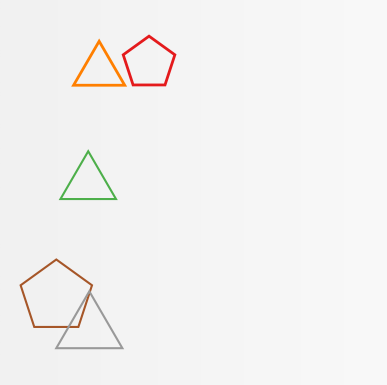[{"shape": "pentagon", "thickness": 2, "radius": 0.35, "center": [0.385, 0.836]}, {"shape": "triangle", "thickness": 1.5, "radius": 0.41, "center": [0.228, 0.524]}, {"shape": "triangle", "thickness": 2, "radius": 0.38, "center": [0.256, 0.817]}, {"shape": "pentagon", "thickness": 1.5, "radius": 0.48, "center": [0.145, 0.229]}, {"shape": "triangle", "thickness": 1.5, "radius": 0.49, "center": [0.231, 0.145]}]